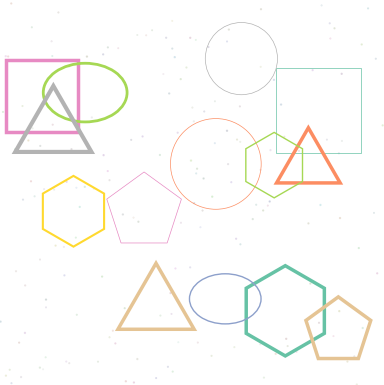[{"shape": "square", "thickness": 0.5, "radius": 0.55, "center": [0.828, 0.714]}, {"shape": "hexagon", "thickness": 2.5, "radius": 0.59, "center": [0.741, 0.193]}, {"shape": "circle", "thickness": 0.5, "radius": 0.59, "center": [0.561, 0.574]}, {"shape": "triangle", "thickness": 2.5, "radius": 0.48, "center": [0.801, 0.573]}, {"shape": "oval", "thickness": 1, "radius": 0.46, "center": [0.585, 0.224]}, {"shape": "square", "thickness": 2.5, "radius": 0.47, "center": [0.109, 0.75]}, {"shape": "pentagon", "thickness": 0.5, "radius": 0.51, "center": [0.374, 0.451]}, {"shape": "hexagon", "thickness": 1, "radius": 0.42, "center": [0.712, 0.571]}, {"shape": "oval", "thickness": 2, "radius": 0.54, "center": [0.221, 0.76]}, {"shape": "hexagon", "thickness": 1.5, "radius": 0.46, "center": [0.191, 0.451]}, {"shape": "triangle", "thickness": 2.5, "radius": 0.57, "center": [0.405, 0.202]}, {"shape": "pentagon", "thickness": 2.5, "radius": 0.44, "center": [0.879, 0.14]}, {"shape": "circle", "thickness": 0.5, "radius": 0.47, "center": [0.627, 0.848]}, {"shape": "triangle", "thickness": 3, "radius": 0.57, "center": [0.139, 0.663]}]